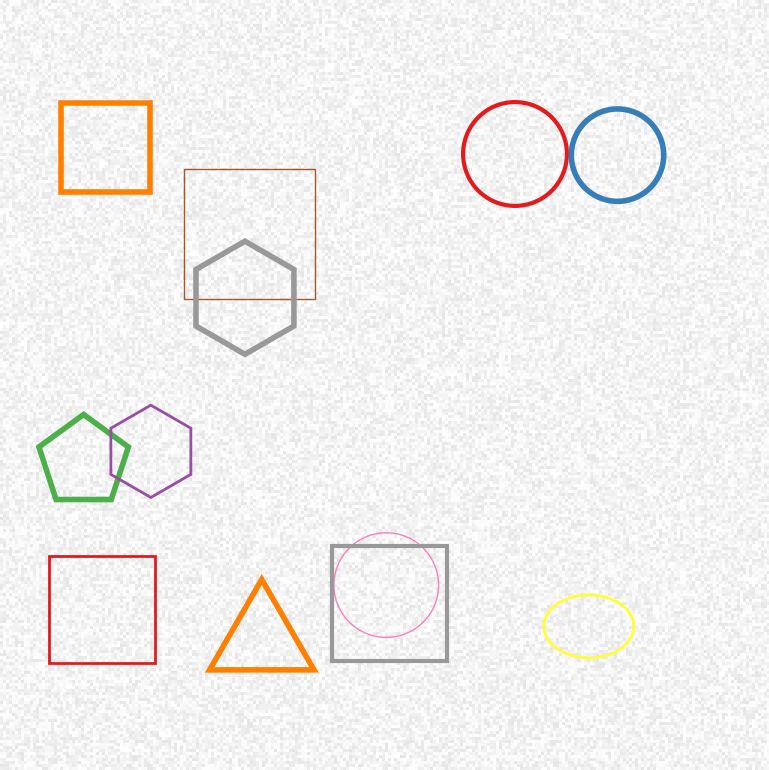[{"shape": "square", "thickness": 1, "radius": 0.35, "center": [0.133, 0.209]}, {"shape": "circle", "thickness": 1.5, "radius": 0.34, "center": [0.669, 0.8]}, {"shape": "circle", "thickness": 2, "radius": 0.3, "center": [0.802, 0.799]}, {"shape": "pentagon", "thickness": 2, "radius": 0.31, "center": [0.109, 0.401]}, {"shape": "hexagon", "thickness": 1, "radius": 0.3, "center": [0.196, 0.414]}, {"shape": "square", "thickness": 2, "radius": 0.29, "center": [0.138, 0.809]}, {"shape": "triangle", "thickness": 2, "radius": 0.39, "center": [0.34, 0.169]}, {"shape": "oval", "thickness": 1, "radius": 0.29, "center": [0.765, 0.187]}, {"shape": "square", "thickness": 0.5, "radius": 0.42, "center": [0.324, 0.696]}, {"shape": "circle", "thickness": 0.5, "radius": 0.34, "center": [0.502, 0.24]}, {"shape": "hexagon", "thickness": 2, "radius": 0.37, "center": [0.318, 0.613]}, {"shape": "square", "thickness": 1.5, "radius": 0.37, "center": [0.506, 0.216]}]